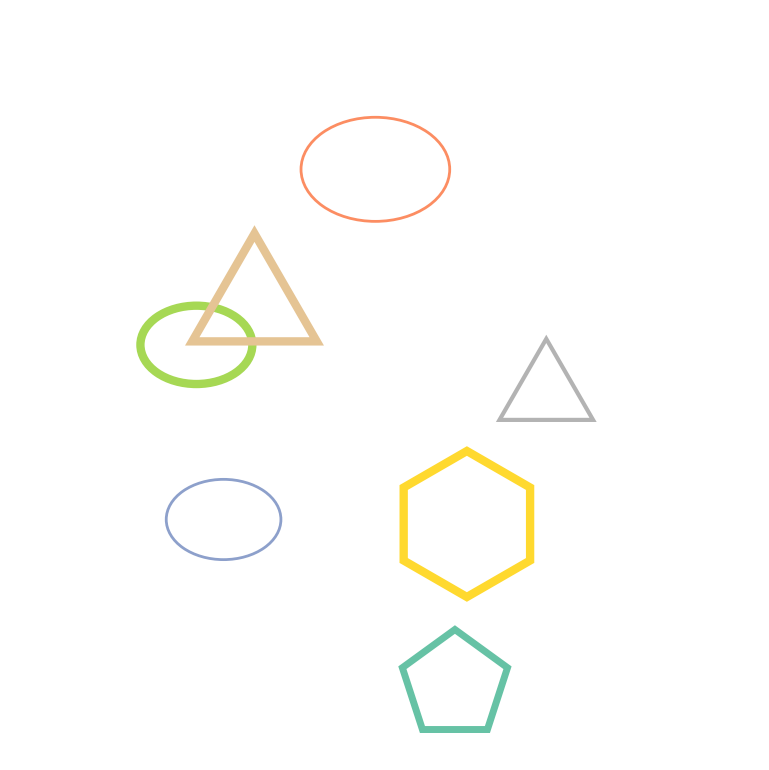[{"shape": "pentagon", "thickness": 2.5, "radius": 0.36, "center": [0.591, 0.111]}, {"shape": "oval", "thickness": 1, "radius": 0.48, "center": [0.487, 0.78]}, {"shape": "oval", "thickness": 1, "radius": 0.37, "center": [0.29, 0.325]}, {"shape": "oval", "thickness": 3, "radius": 0.36, "center": [0.255, 0.552]}, {"shape": "hexagon", "thickness": 3, "radius": 0.47, "center": [0.606, 0.319]}, {"shape": "triangle", "thickness": 3, "radius": 0.47, "center": [0.331, 0.603]}, {"shape": "triangle", "thickness": 1.5, "radius": 0.35, "center": [0.709, 0.49]}]